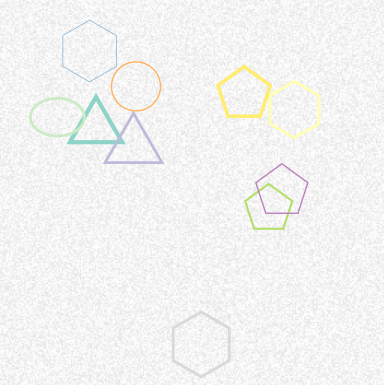[{"shape": "triangle", "thickness": 3, "radius": 0.39, "center": [0.249, 0.67]}, {"shape": "hexagon", "thickness": 2, "radius": 0.37, "center": [0.765, 0.715]}, {"shape": "triangle", "thickness": 2, "radius": 0.43, "center": [0.347, 0.62]}, {"shape": "hexagon", "thickness": 0.5, "radius": 0.4, "center": [0.233, 0.868]}, {"shape": "circle", "thickness": 1, "radius": 0.32, "center": [0.353, 0.776]}, {"shape": "pentagon", "thickness": 1.5, "radius": 0.32, "center": [0.698, 0.458]}, {"shape": "hexagon", "thickness": 2, "radius": 0.42, "center": [0.523, 0.106]}, {"shape": "pentagon", "thickness": 1, "radius": 0.36, "center": [0.732, 0.504]}, {"shape": "oval", "thickness": 2, "radius": 0.35, "center": [0.149, 0.696]}, {"shape": "pentagon", "thickness": 2.5, "radius": 0.36, "center": [0.634, 0.756]}]